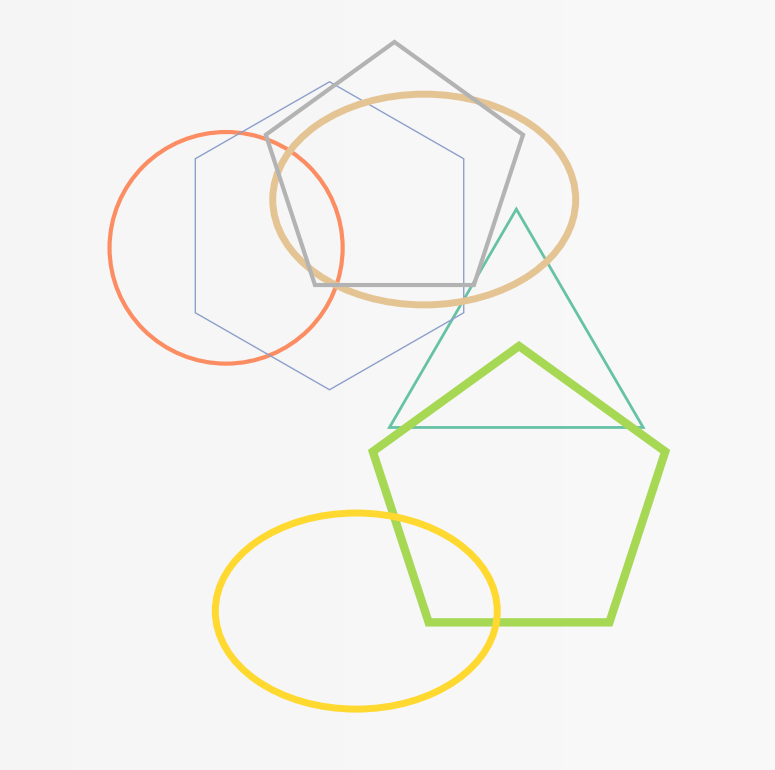[{"shape": "triangle", "thickness": 1, "radius": 0.95, "center": [0.666, 0.539]}, {"shape": "circle", "thickness": 1.5, "radius": 0.75, "center": [0.292, 0.678]}, {"shape": "hexagon", "thickness": 0.5, "radius": 1.0, "center": [0.425, 0.694]}, {"shape": "pentagon", "thickness": 3, "radius": 0.99, "center": [0.67, 0.352]}, {"shape": "oval", "thickness": 2.5, "radius": 0.91, "center": [0.46, 0.206]}, {"shape": "oval", "thickness": 2.5, "radius": 0.98, "center": [0.547, 0.741]}, {"shape": "pentagon", "thickness": 1.5, "radius": 0.87, "center": [0.509, 0.771]}]